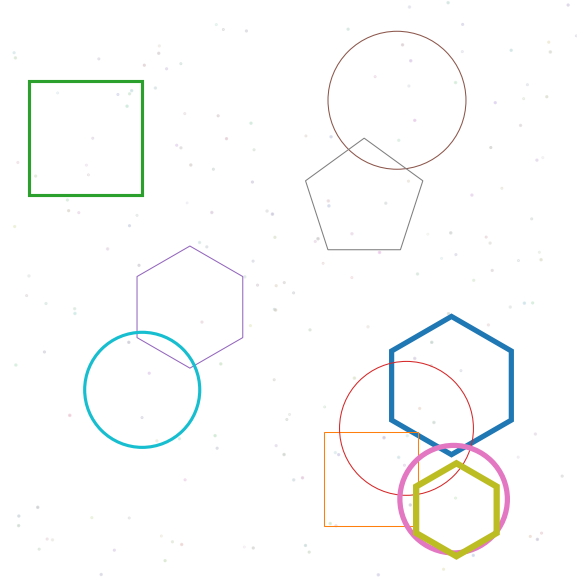[{"shape": "hexagon", "thickness": 2.5, "radius": 0.6, "center": [0.782, 0.332]}, {"shape": "square", "thickness": 0.5, "radius": 0.41, "center": [0.642, 0.17]}, {"shape": "square", "thickness": 1.5, "radius": 0.49, "center": [0.148, 0.76]}, {"shape": "circle", "thickness": 0.5, "radius": 0.58, "center": [0.704, 0.257]}, {"shape": "hexagon", "thickness": 0.5, "radius": 0.53, "center": [0.329, 0.467]}, {"shape": "circle", "thickness": 0.5, "radius": 0.6, "center": [0.687, 0.826]}, {"shape": "circle", "thickness": 2.5, "radius": 0.47, "center": [0.786, 0.135]}, {"shape": "pentagon", "thickness": 0.5, "radius": 0.53, "center": [0.631, 0.653]}, {"shape": "hexagon", "thickness": 3, "radius": 0.4, "center": [0.79, 0.116]}, {"shape": "circle", "thickness": 1.5, "radius": 0.5, "center": [0.246, 0.324]}]